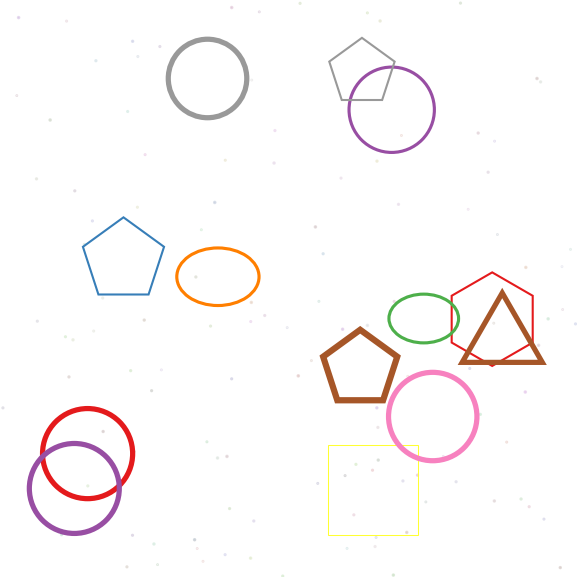[{"shape": "circle", "thickness": 2.5, "radius": 0.39, "center": [0.152, 0.214]}, {"shape": "hexagon", "thickness": 1, "radius": 0.41, "center": [0.852, 0.446]}, {"shape": "pentagon", "thickness": 1, "radius": 0.37, "center": [0.214, 0.549]}, {"shape": "oval", "thickness": 1.5, "radius": 0.3, "center": [0.734, 0.448]}, {"shape": "circle", "thickness": 1.5, "radius": 0.37, "center": [0.678, 0.809]}, {"shape": "circle", "thickness": 2.5, "radius": 0.39, "center": [0.129, 0.153]}, {"shape": "oval", "thickness": 1.5, "radius": 0.36, "center": [0.377, 0.52]}, {"shape": "square", "thickness": 0.5, "radius": 0.39, "center": [0.646, 0.15]}, {"shape": "pentagon", "thickness": 3, "radius": 0.34, "center": [0.624, 0.361]}, {"shape": "triangle", "thickness": 2.5, "radius": 0.4, "center": [0.87, 0.412]}, {"shape": "circle", "thickness": 2.5, "radius": 0.38, "center": [0.749, 0.278]}, {"shape": "pentagon", "thickness": 1, "radius": 0.3, "center": [0.627, 0.874]}, {"shape": "circle", "thickness": 2.5, "radius": 0.34, "center": [0.359, 0.863]}]